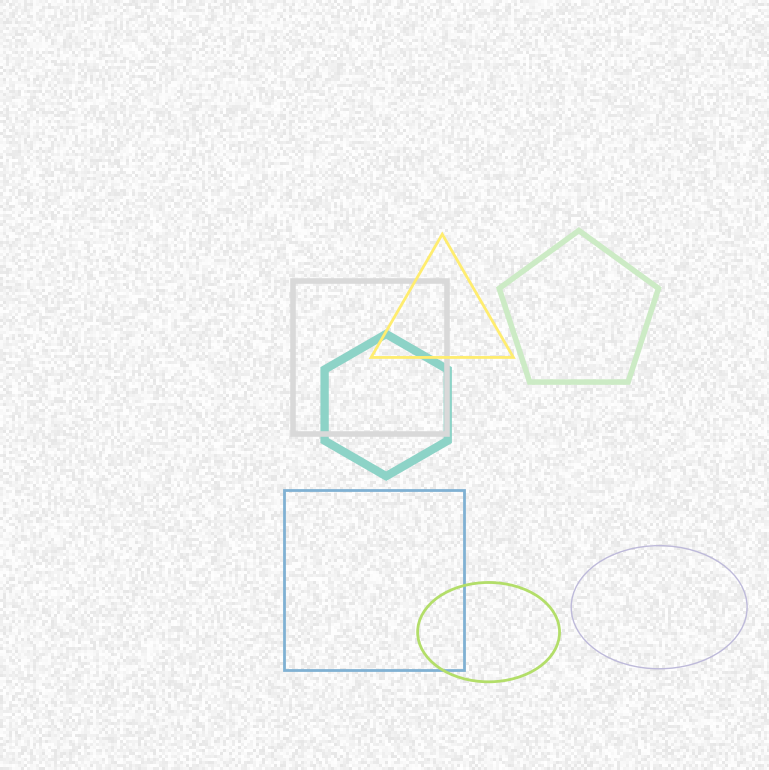[{"shape": "hexagon", "thickness": 3, "radius": 0.46, "center": [0.502, 0.474]}, {"shape": "oval", "thickness": 0.5, "radius": 0.57, "center": [0.856, 0.211]}, {"shape": "square", "thickness": 1, "radius": 0.58, "center": [0.486, 0.246]}, {"shape": "oval", "thickness": 1, "radius": 0.46, "center": [0.635, 0.179]}, {"shape": "square", "thickness": 2, "radius": 0.5, "center": [0.48, 0.536]}, {"shape": "pentagon", "thickness": 2, "radius": 0.54, "center": [0.752, 0.592]}, {"shape": "triangle", "thickness": 1, "radius": 0.53, "center": [0.574, 0.589]}]